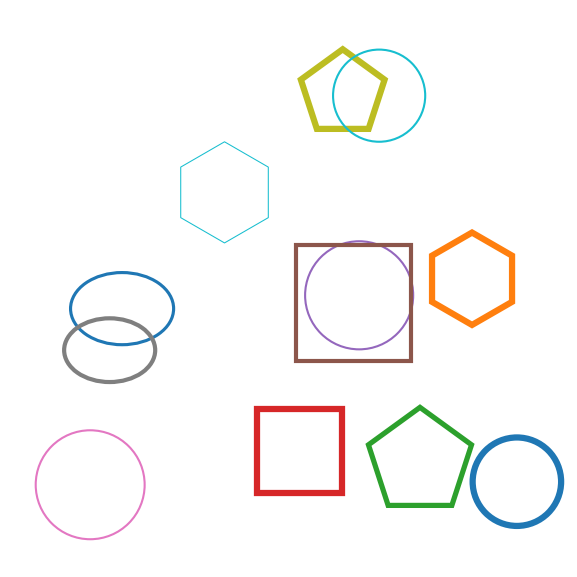[{"shape": "circle", "thickness": 3, "radius": 0.38, "center": [0.895, 0.165]}, {"shape": "oval", "thickness": 1.5, "radius": 0.45, "center": [0.211, 0.465]}, {"shape": "hexagon", "thickness": 3, "radius": 0.4, "center": [0.817, 0.516]}, {"shape": "pentagon", "thickness": 2.5, "radius": 0.47, "center": [0.727, 0.2]}, {"shape": "square", "thickness": 3, "radius": 0.36, "center": [0.519, 0.218]}, {"shape": "circle", "thickness": 1, "radius": 0.47, "center": [0.622, 0.488]}, {"shape": "square", "thickness": 2, "radius": 0.5, "center": [0.612, 0.474]}, {"shape": "circle", "thickness": 1, "radius": 0.47, "center": [0.156, 0.16]}, {"shape": "oval", "thickness": 2, "radius": 0.39, "center": [0.19, 0.393]}, {"shape": "pentagon", "thickness": 3, "radius": 0.38, "center": [0.593, 0.838]}, {"shape": "circle", "thickness": 1, "radius": 0.4, "center": [0.657, 0.833]}, {"shape": "hexagon", "thickness": 0.5, "radius": 0.44, "center": [0.389, 0.666]}]